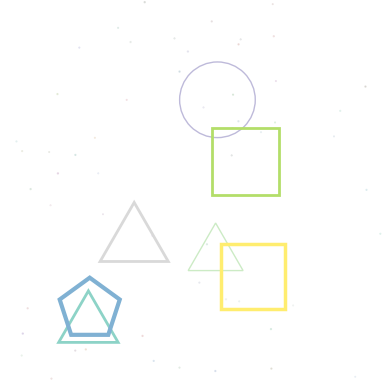[{"shape": "triangle", "thickness": 2, "radius": 0.45, "center": [0.23, 0.155]}, {"shape": "circle", "thickness": 1, "radius": 0.49, "center": [0.565, 0.741]}, {"shape": "pentagon", "thickness": 3, "radius": 0.41, "center": [0.233, 0.197]}, {"shape": "square", "thickness": 2, "radius": 0.44, "center": [0.637, 0.581]}, {"shape": "triangle", "thickness": 2, "radius": 0.51, "center": [0.349, 0.372]}, {"shape": "triangle", "thickness": 1, "radius": 0.41, "center": [0.56, 0.338]}, {"shape": "square", "thickness": 2.5, "radius": 0.42, "center": [0.657, 0.282]}]